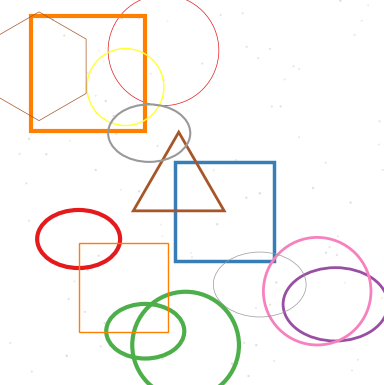[{"shape": "oval", "thickness": 3, "radius": 0.54, "center": [0.204, 0.379]}, {"shape": "circle", "thickness": 0.5, "radius": 0.72, "center": [0.425, 0.869]}, {"shape": "square", "thickness": 2.5, "radius": 0.64, "center": [0.584, 0.451]}, {"shape": "circle", "thickness": 3, "radius": 0.69, "center": [0.482, 0.104]}, {"shape": "oval", "thickness": 3, "radius": 0.51, "center": [0.377, 0.14]}, {"shape": "oval", "thickness": 2, "radius": 0.68, "center": [0.871, 0.21]}, {"shape": "square", "thickness": 3, "radius": 0.75, "center": [0.228, 0.809]}, {"shape": "square", "thickness": 1, "radius": 0.58, "center": [0.32, 0.254]}, {"shape": "circle", "thickness": 1, "radius": 0.5, "center": [0.326, 0.774]}, {"shape": "hexagon", "thickness": 0.5, "radius": 0.71, "center": [0.101, 0.828]}, {"shape": "triangle", "thickness": 2, "radius": 0.68, "center": [0.464, 0.52]}, {"shape": "circle", "thickness": 2, "radius": 0.7, "center": [0.824, 0.244]}, {"shape": "oval", "thickness": 0.5, "radius": 0.6, "center": [0.675, 0.261]}, {"shape": "oval", "thickness": 1.5, "radius": 0.53, "center": [0.388, 0.654]}]